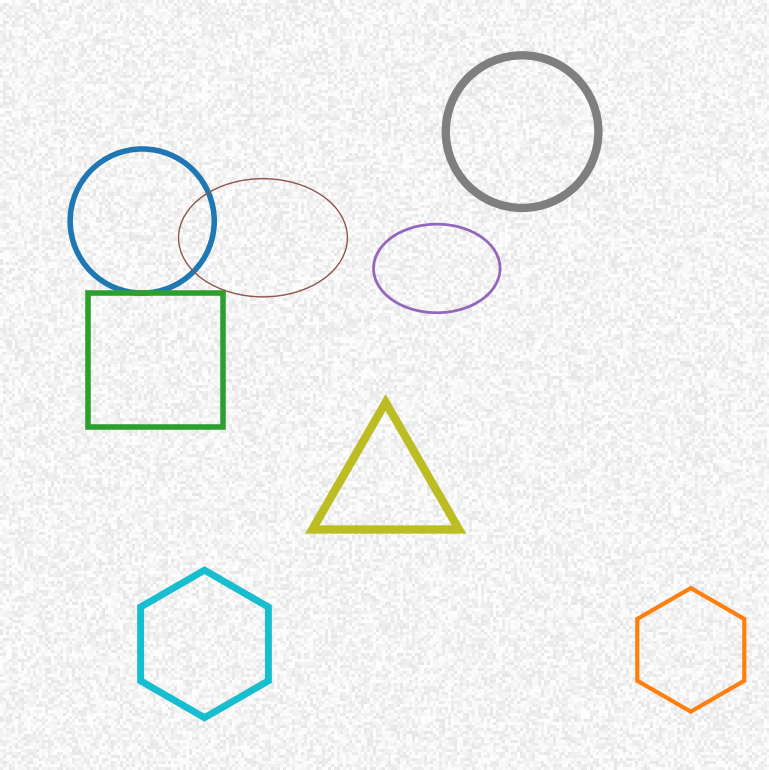[{"shape": "circle", "thickness": 2, "radius": 0.47, "center": [0.185, 0.713]}, {"shape": "hexagon", "thickness": 1.5, "radius": 0.4, "center": [0.897, 0.156]}, {"shape": "square", "thickness": 2, "radius": 0.44, "center": [0.202, 0.533]}, {"shape": "oval", "thickness": 1, "radius": 0.41, "center": [0.567, 0.651]}, {"shape": "oval", "thickness": 0.5, "radius": 0.55, "center": [0.342, 0.691]}, {"shape": "circle", "thickness": 3, "radius": 0.5, "center": [0.678, 0.829]}, {"shape": "triangle", "thickness": 3, "radius": 0.55, "center": [0.501, 0.367]}, {"shape": "hexagon", "thickness": 2.5, "radius": 0.48, "center": [0.266, 0.164]}]